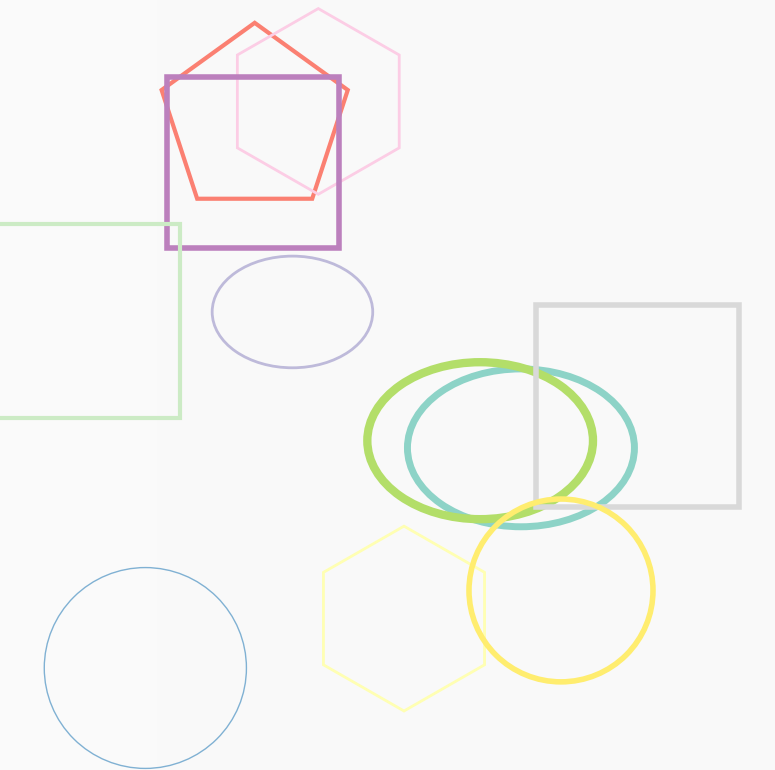[{"shape": "oval", "thickness": 2.5, "radius": 0.73, "center": [0.672, 0.418]}, {"shape": "hexagon", "thickness": 1, "radius": 0.6, "center": [0.521, 0.197]}, {"shape": "oval", "thickness": 1, "radius": 0.52, "center": [0.377, 0.595]}, {"shape": "pentagon", "thickness": 1.5, "radius": 0.63, "center": [0.329, 0.844]}, {"shape": "circle", "thickness": 0.5, "radius": 0.65, "center": [0.188, 0.132]}, {"shape": "oval", "thickness": 3, "radius": 0.73, "center": [0.62, 0.428]}, {"shape": "hexagon", "thickness": 1, "radius": 0.6, "center": [0.411, 0.868]}, {"shape": "square", "thickness": 2, "radius": 0.65, "center": [0.822, 0.473]}, {"shape": "square", "thickness": 2, "radius": 0.55, "center": [0.326, 0.789]}, {"shape": "square", "thickness": 1.5, "radius": 0.63, "center": [0.106, 0.583]}, {"shape": "circle", "thickness": 2, "radius": 0.59, "center": [0.724, 0.233]}]